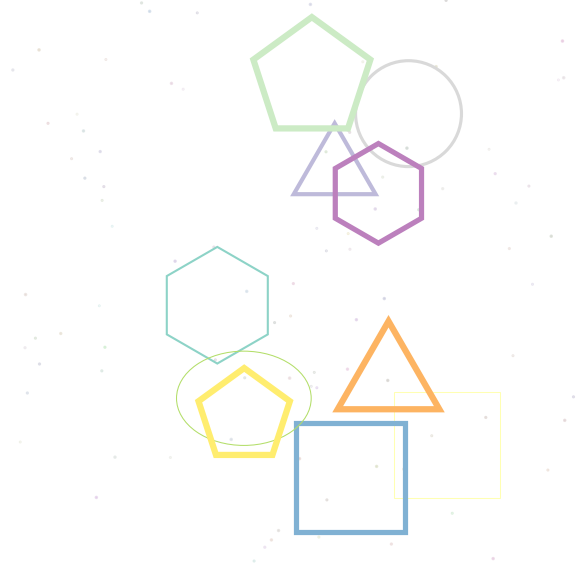[{"shape": "hexagon", "thickness": 1, "radius": 0.5, "center": [0.376, 0.471]}, {"shape": "square", "thickness": 0.5, "radius": 0.46, "center": [0.774, 0.229]}, {"shape": "triangle", "thickness": 2, "radius": 0.41, "center": [0.58, 0.704]}, {"shape": "square", "thickness": 2.5, "radius": 0.47, "center": [0.607, 0.173]}, {"shape": "triangle", "thickness": 3, "radius": 0.51, "center": [0.673, 0.341]}, {"shape": "oval", "thickness": 0.5, "radius": 0.58, "center": [0.422, 0.309]}, {"shape": "circle", "thickness": 1.5, "radius": 0.46, "center": [0.707, 0.802]}, {"shape": "hexagon", "thickness": 2.5, "radius": 0.43, "center": [0.655, 0.664]}, {"shape": "pentagon", "thickness": 3, "radius": 0.53, "center": [0.54, 0.863]}, {"shape": "pentagon", "thickness": 3, "radius": 0.42, "center": [0.423, 0.279]}]